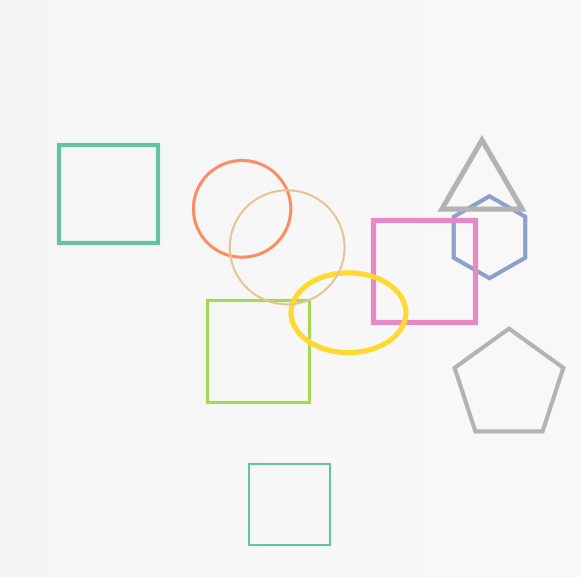[{"shape": "square", "thickness": 1, "radius": 0.35, "center": [0.497, 0.125]}, {"shape": "square", "thickness": 2, "radius": 0.42, "center": [0.187, 0.663]}, {"shape": "circle", "thickness": 1.5, "radius": 0.42, "center": [0.417, 0.638]}, {"shape": "hexagon", "thickness": 2, "radius": 0.36, "center": [0.842, 0.588]}, {"shape": "square", "thickness": 2.5, "radius": 0.44, "center": [0.729, 0.53]}, {"shape": "square", "thickness": 1.5, "radius": 0.44, "center": [0.444, 0.391]}, {"shape": "oval", "thickness": 2.5, "radius": 0.49, "center": [0.6, 0.458]}, {"shape": "circle", "thickness": 1, "radius": 0.49, "center": [0.494, 0.571]}, {"shape": "triangle", "thickness": 2.5, "radius": 0.4, "center": [0.829, 0.677]}, {"shape": "pentagon", "thickness": 2, "radius": 0.49, "center": [0.876, 0.332]}]